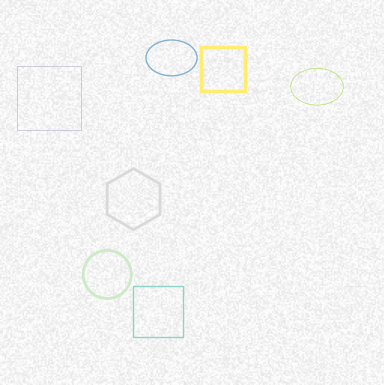[{"shape": "square", "thickness": 1, "radius": 0.33, "center": [0.411, 0.191]}, {"shape": "square", "thickness": 0.5, "radius": 0.42, "center": [0.128, 0.746]}, {"shape": "oval", "thickness": 1, "radius": 0.33, "center": [0.446, 0.85]}, {"shape": "oval", "thickness": 0.5, "radius": 0.34, "center": [0.823, 0.775]}, {"shape": "hexagon", "thickness": 2, "radius": 0.4, "center": [0.347, 0.483]}, {"shape": "circle", "thickness": 2, "radius": 0.31, "center": [0.279, 0.287]}, {"shape": "square", "thickness": 2.5, "radius": 0.29, "center": [0.579, 0.821]}]